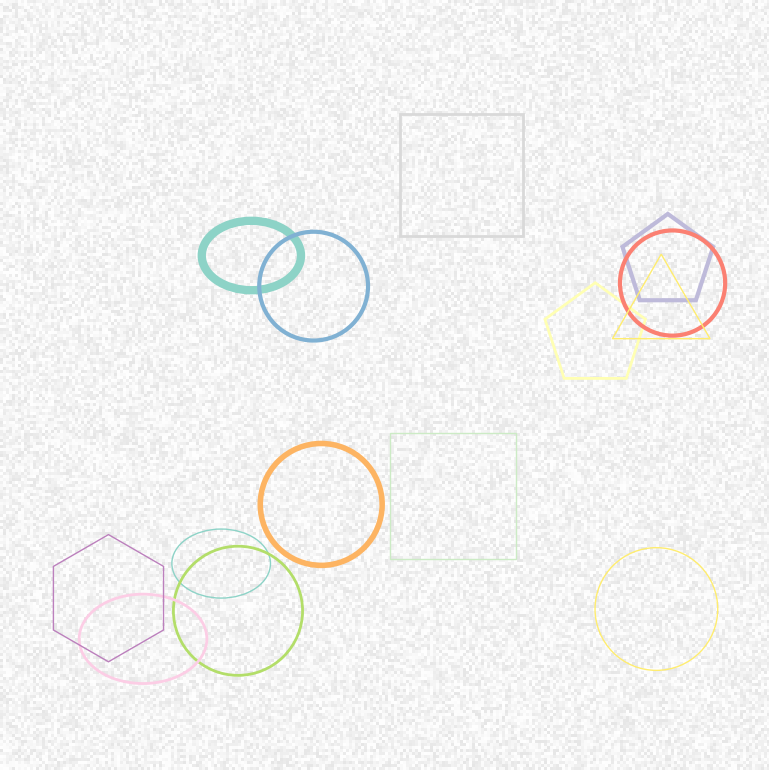[{"shape": "oval", "thickness": 3, "radius": 0.32, "center": [0.326, 0.668]}, {"shape": "oval", "thickness": 0.5, "radius": 0.32, "center": [0.287, 0.268]}, {"shape": "pentagon", "thickness": 1, "radius": 0.34, "center": [0.773, 0.564]}, {"shape": "pentagon", "thickness": 1.5, "radius": 0.31, "center": [0.867, 0.66]}, {"shape": "circle", "thickness": 1.5, "radius": 0.34, "center": [0.873, 0.632]}, {"shape": "circle", "thickness": 1.5, "radius": 0.35, "center": [0.407, 0.628]}, {"shape": "circle", "thickness": 2, "radius": 0.4, "center": [0.417, 0.345]}, {"shape": "circle", "thickness": 1, "radius": 0.42, "center": [0.309, 0.207]}, {"shape": "oval", "thickness": 1, "radius": 0.41, "center": [0.186, 0.17]}, {"shape": "square", "thickness": 1, "radius": 0.4, "center": [0.6, 0.773]}, {"shape": "hexagon", "thickness": 0.5, "radius": 0.41, "center": [0.141, 0.223]}, {"shape": "square", "thickness": 0.5, "radius": 0.41, "center": [0.589, 0.356]}, {"shape": "triangle", "thickness": 0.5, "radius": 0.37, "center": [0.859, 0.597]}, {"shape": "circle", "thickness": 0.5, "radius": 0.4, "center": [0.852, 0.209]}]